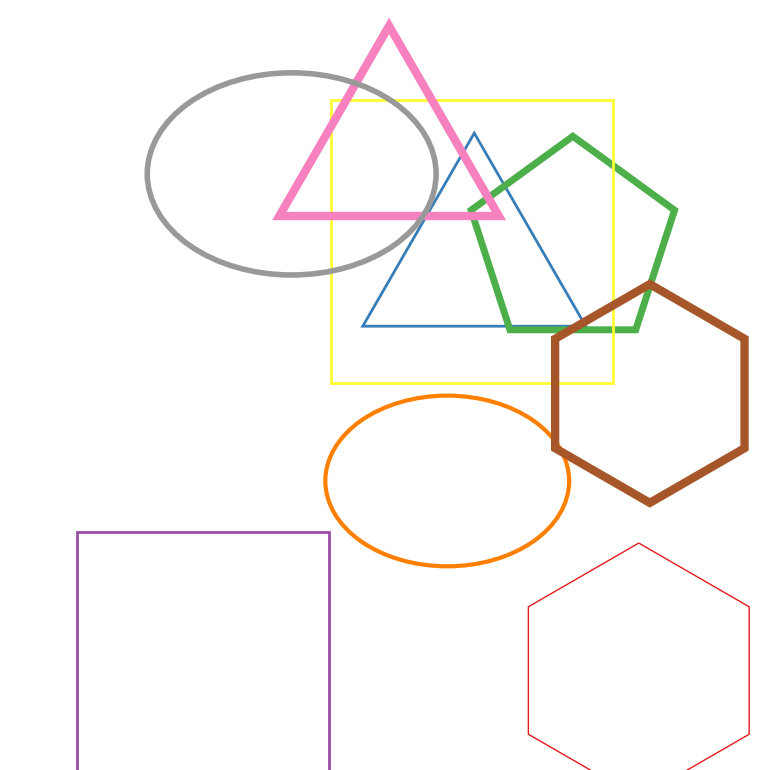[{"shape": "hexagon", "thickness": 0.5, "radius": 0.83, "center": [0.83, 0.129]}, {"shape": "triangle", "thickness": 1, "radius": 0.84, "center": [0.616, 0.66]}, {"shape": "pentagon", "thickness": 2.5, "radius": 0.69, "center": [0.744, 0.684]}, {"shape": "square", "thickness": 1, "radius": 0.82, "center": [0.264, 0.145]}, {"shape": "oval", "thickness": 1.5, "radius": 0.79, "center": [0.581, 0.375]}, {"shape": "square", "thickness": 1, "radius": 0.92, "center": [0.613, 0.687]}, {"shape": "hexagon", "thickness": 3, "radius": 0.71, "center": [0.844, 0.489]}, {"shape": "triangle", "thickness": 3, "radius": 0.82, "center": [0.505, 0.802]}, {"shape": "oval", "thickness": 2, "radius": 0.94, "center": [0.379, 0.774]}]